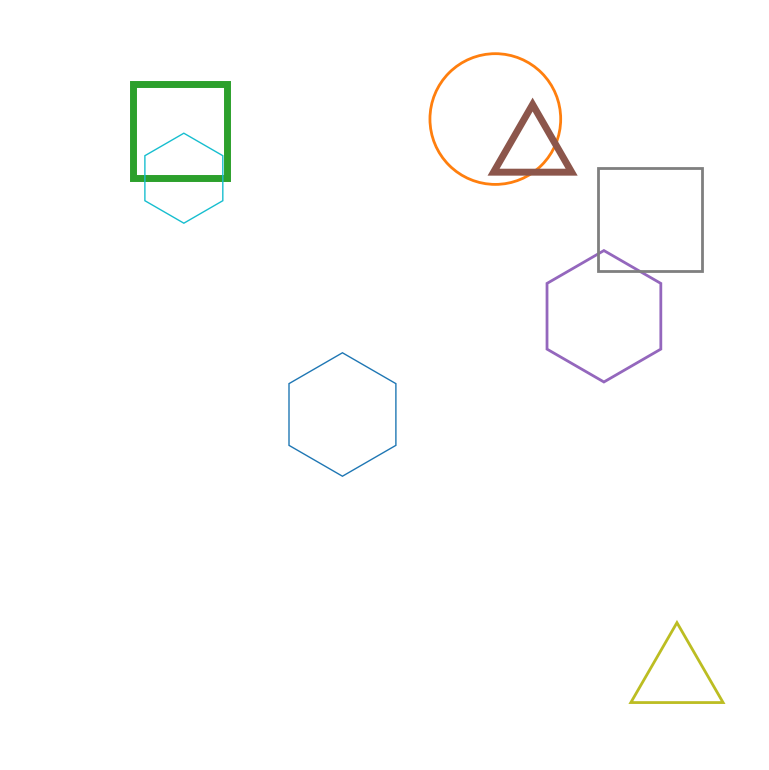[{"shape": "hexagon", "thickness": 0.5, "radius": 0.4, "center": [0.445, 0.462]}, {"shape": "circle", "thickness": 1, "radius": 0.42, "center": [0.643, 0.845]}, {"shape": "square", "thickness": 2.5, "radius": 0.31, "center": [0.234, 0.83]}, {"shape": "hexagon", "thickness": 1, "radius": 0.43, "center": [0.784, 0.589]}, {"shape": "triangle", "thickness": 2.5, "radius": 0.29, "center": [0.692, 0.806]}, {"shape": "square", "thickness": 1, "radius": 0.34, "center": [0.844, 0.715]}, {"shape": "triangle", "thickness": 1, "radius": 0.35, "center": [0.879, 0.122]}, {"shape": "hexagon", "thickness": 0.5, "radius": 0.29, "center": [0.239, 0.769]}]